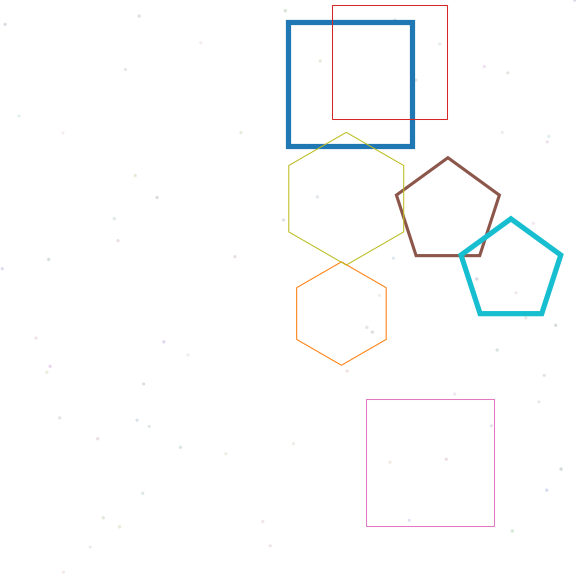[{"shape": "square", "thickness": 2.5, "radius": 0.54, "center": [0.606, 0.853]}, {"shape": "hexagon", "thickness": 0.5, "radius": 0.45, "center": [0.591, 0.456]}, {"shape": "square", "thickness": 0.5, "radius": 0.5, "center": [0.675, 0.892]}, {"shape": "pentagon", "thickness": 1.5, "radius": 0.47, "center": [0.776, 0.632]}, {"shape": "square", "thickness": 0.5, "radius": 0.55, "center": [0.744, 0.198]}, {"shape": "hexagon", "thickness": 0.5, "radius": 0.57, "center": [0.6, 0.655]}, {"shape": "pentagon", "thickness": 2.5, "radius": 0.45, "center": [0.885, 0.529]}]